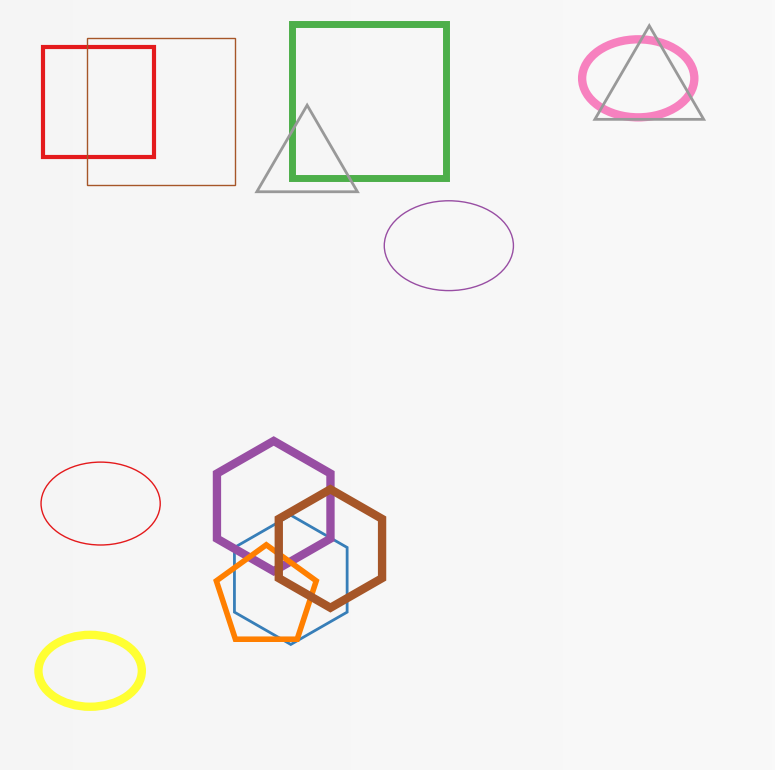[{"shape": "square", "thickness": 1.5, "radius": 0.36, "center": [0.127, 0.868]}, {"shape": "oval", "thickness": 0.5, "radius": 0.38, "center": [0.13, 0.346]}, {"shape": "hexagon", "thickness": 1, "radius": 0.42, "center": [0.375, 0.247]}, {"shape": "square", "thickness": 2.5, "radius": 0.5, "center": [0.476, 0.869]}, {"shape": "oval", "thickness": 0.5, "radius": 0.42, "center": [0.579, 0.681]}, {"shape": "hexagon", "thickness": 3, "radius": 0.42, "center": [0.353, 0.343]}, {"shape": "pentagon", "thickness": 2, "radius": 0.34, "center": [0.344, 0.225]}, {"shape": "oval", "thickness": 3, "radius": 0.33, "center": [0.116, 0.129]}, {"shape": "hexagon", "thickness": 3, "radius": 0.38, "center": [0.426, 0.288]}, {"shape": "square", "thickness": 0.5, "radius": 0.48, "center": [0.208, 0.856]}, {"shape": "oval", "thickness": 3, "radius": 0.36, "center": [0.824, 0.898]}, {"shape": "triangle", "thickness": 1, "radius": 0.37, "center": [0.396, 0.788]}, {"shape": "triangle", "thickness": 1, "radius": 0.41, "center": [0.838, 0.886]}]